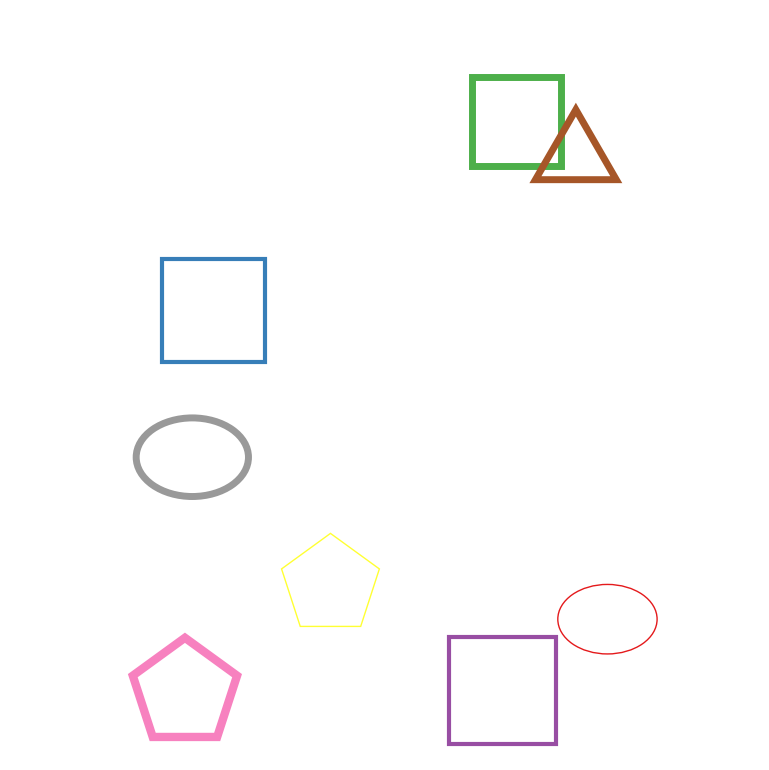[{"shape": "oval", "thickness": 0.5, "radius": 0.32, "center": [0.789, 0.196]}, {"shape": "square", "thickness": 1.5, "radius": 0.33, "center": [0.277, 0.596]}, {"shape": "square", "thickness": 2.5, "radius": 0.29, "center": [0.671, 0.842]}, {"shape": "square", "thickness": 1.5, "radius": 0.35, "center": [0.653, 0.103]}, {"shape": "pentagon", "thickness": 0.5, "radius": 0.33, "center": [0.429, 0.241]}, {"shape": "triangle", "thickness": 2.5, "radius": 0.3, "center": [0.748, 0.797]}, {"shape": "pentagon", "thickness": 3, "radius": 0.36, "center": [0.24, 0.101]}, {"shape": "oval", "thickness": 2.5, "radius": 0.36, "center": [0.25, 0.406]}]